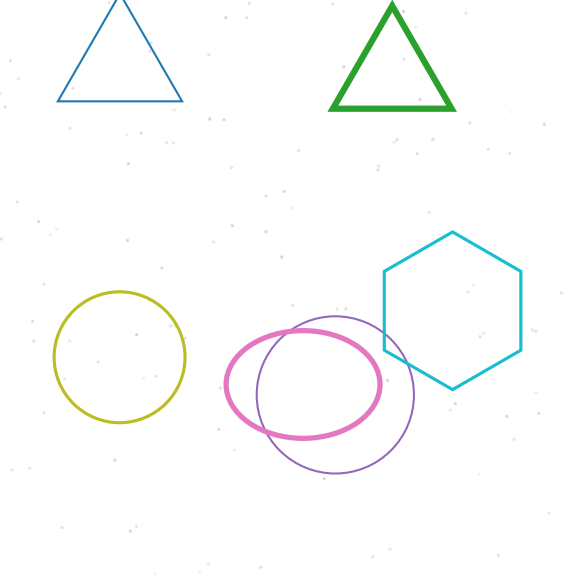[{"shape": "triangle", "thickness": 1, "radius": 0.62, "center": [0.208, 0.886]}, {"shape": "triangle", "thickness": 3, "radius": 0.59, "center": [0.679, 0.87]}, {"shape": "circle", "thickness": 1, "radius": 0.68, "center": [0.581, 0.315]}, {"shape": "oval", "thickness": 2.5, "radius": 0.67, "center": [0.525, 0.333]}, {"shape": "circle", "thickness": 1.5, "radius": 0.57, "center": [0.207, 0.381]}, {"shape": "hexagon", "thickness": 1.5, "radius": 0.68, "center": [0.784, 0.461]}]